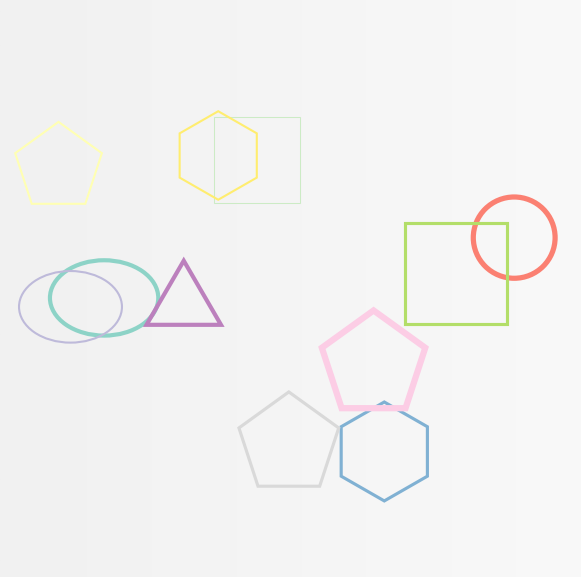[{"shape": "oval", "thickness": 2, "radius": 0.47, "center": [0.179, 0.483]}, {"shape": "pentagon", "thickness": 1, "radius": 0.39, "center": [0.101, 0.71]}, {"shape": "oval", "thickness": 1, "radius": 0.44, "center": [0.121, 0.468]}, {"shape": "circle", "thickness": 2.5, "radius": 0.35, "center": [0.885, 0.588]}, {"shape": "hexagon", "thickness": 1.5, "radius": 0.43, "center": [0.661, 0.217]}, {"shape": "square", "thickness": 1.5, "radius": 0.44, "center": [0.785, 0.526]}, {"shape": "pentagon", "thickness": 3, "radius": 0.47, "center": [0.643, 0.368]}, {"shape": "pentagon", "thickness": 1.5, "radius": 0.45, "center": [0.497, 0.23]}, {"shape": "triangle", "thickness": 2, "radius": 0.37, "center": [0.316, 0.474]}, {"shape": "square", "thickness": 0.5, "radius": 0.37, "center": [0.442, 0.722]}, {"shape": "hexagon", "thickness": 1, "radius": 0.38, "center": [0.375, 0.73]}]